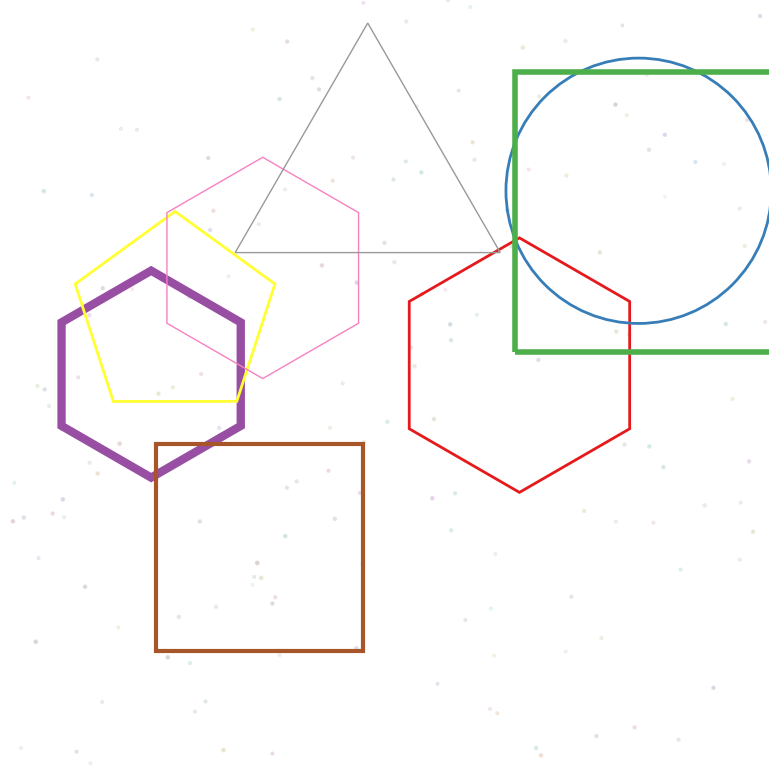[{"shape": "hexagon", "thickness": 1, "radius": 0.83, "center": [0.675, 0.526]}, {"shape": "circle", "thickness": 1, "radius": 0.86, "center": [0.829, 0.752]}, {"shape": "square", "thickness": 2, "radius": 0.91, "center": [0.851, 0.725]}, {"shape": "hexagon", "thickness": 3, "radius": 0.67, "center": [0.196, 0.514]}, {"shape": "pentagon", "thickness": 1, "radius": 0.68, "center": [0.227, 0.589]}, {"shape": "square", "thickness": 1.5, "radius": 0.67, "center": [0.337, 0.289]}, {"shape": "hexagon", "thickness": 0.5, "radius": 0.72, "center": [0.341, 0.652]}, {"shape": "triangle", "thickness": 0.5, "radius": 0.99, "center": [0.478, 0.771]}]